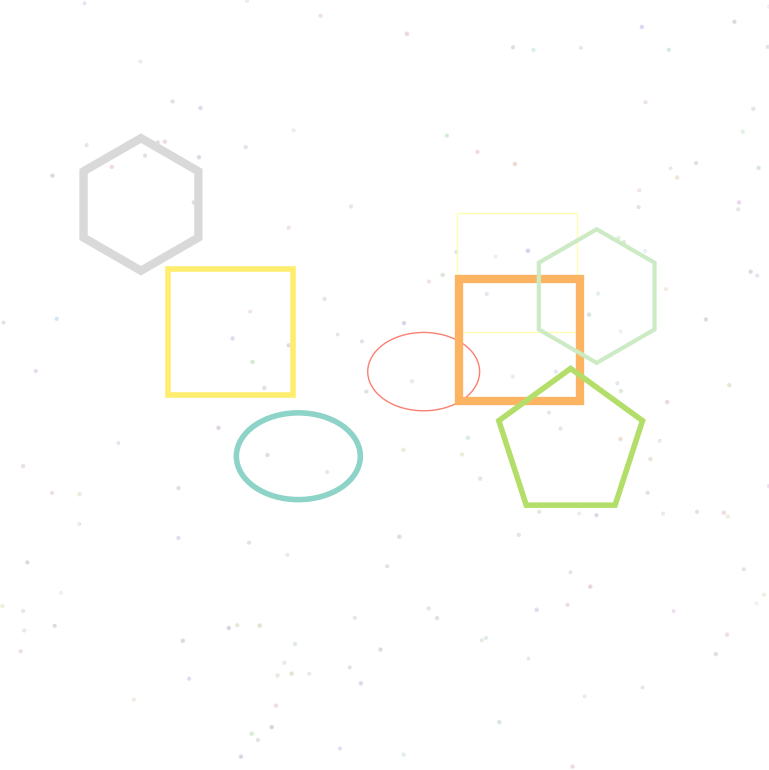[{"shape": "oval", "thickness": 2, "radius": 0.4, "center": [0.387, 0.407]}, {"shape": "square", "thickness": 0.5, "radius": 0.39, "center": [0.671, 0.646]}, {"shape": "oval", "thickness": 0.5, "radius": 0.36, "center": [0.55, 0.517]}, {"shape": "square", "thickness": 3, "radius": 0.39, "center": [0.675, 0.559]}, {"shape": "pentagon", "thickness": 2, "radius": 0.49, "center": [0.741, 0.423]}, {"shape": "hexagon", "thickness": 3, "radius": 0.43, "center": [0.183, 0.734]}, {"shape": "hexagon", "thickness": 1.5, "radius": 0.43, "center": [0.775, 0.615]}, {"shape": "square", "thickness": 2, "radius": 0.41, "center": [0.299, 0.569]}]